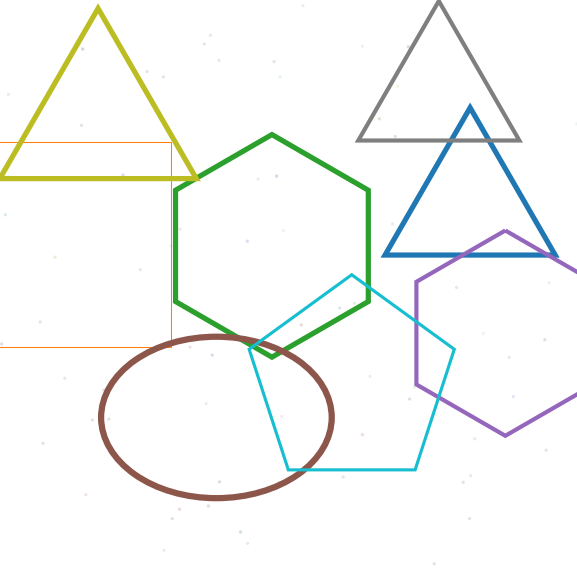[{"shape": "triangle", "thickness": 2.5, "radius": 0.85, "center": [0.814, 0.643]}, {"shape": "square", "thickness": 0.5, "radius": 0.89, "center": [0.118, 0.576]}, {"shape": "hexagon", "thickness": 2.5, "radius": 0.96, "center": [0.471, 0.573]}, {"shape": "hexagon", "thickness": 2, "radius": 0.89, "center": [0.875, 0.422]}, {"shape": "oval", "thickness": 3, "radius": 1.0, "center": [0.375, 0.276]}, {"shape": "triangle", "thickness": 2, "radius": 0.81, "center": [0.76, 0.836]}, {"shape": "triangle", "thickness": 2.5, "radius": 0.98, "center": [0.17, 0.788]}, {"shape": "pentagon", "thickness": 1.5, "radius": 0.93, "center": [0.609, 0.337]}]